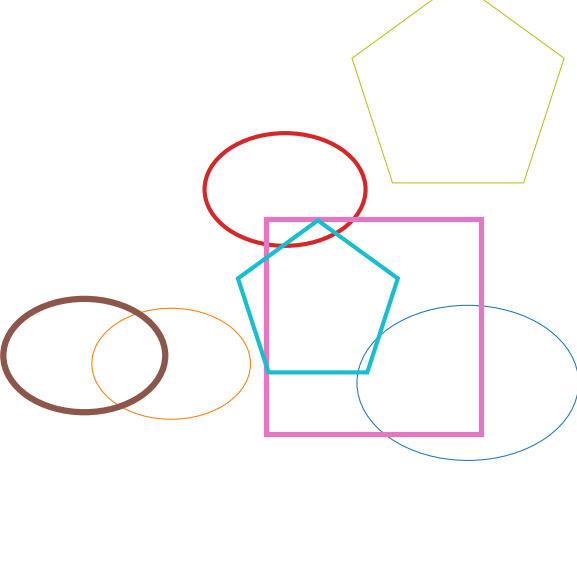[{"shape": "oval", "thickness": 0.5, "radius": 0.96, "center": [0.81, 0.336]}, {"shape": "oval", "thickness": 0.5, "radius": 0.69, "center": [0.296, 0.369]}, {"shape": "oval", "thickness": 2, "radius": 0.7, "center": [0.494, 0.671]}, {"shape": "oval", "thickness": 3, "radius": 0.7, "center": [0.146, 0.383]}, {"shape": "square", "thickness": 2.5, "radius": 0.93, "center": [0.646, 0.434]}, {"shape": "pentagon", "thickness": 0.5, "radius": 0.97, "center": [0.793, 0.839]}, {"shape": "pentagon", "thickness": 2, "radius": 0.73, "center": [0.55, 0.472]}]